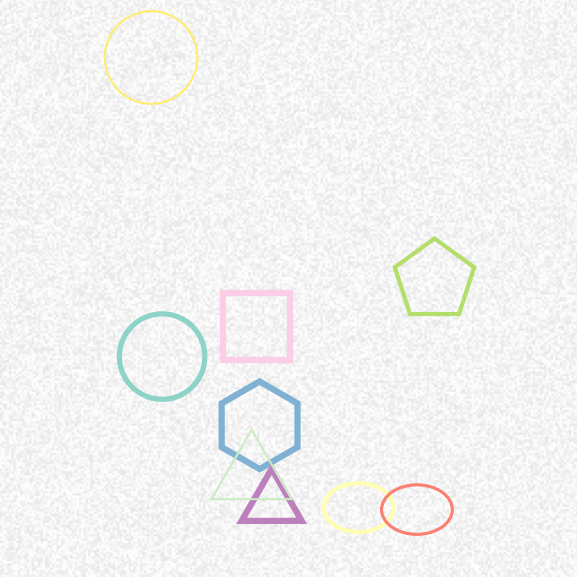[{"shape": "circle", "thickness": 2.5, "radius": 0.37, "center": [0.281, 0.382]}, {"shape": "oval", "thickness": 2, "radius": 0.3, "center": [0.621, 0.12]}, {"shape": "oval", "thickness": 1.5, "radius": 0.31, "center": [0.722, 0.117]}, {"shape": "hexagon", "thickness": 3, "radius": 0.38, "center": [0.45, 0.263]}, {"shape": "pentagon", "thickness": 2, "radius": 0.36, "center": [0.752, 0.514]}, {"shape": "square", "thickness": 3, "radius": 0.29, "center": [0.444, 0.433]}, {"shape": "triangle", "thickness": 3, "radius": 0.3, "center": [0.47, 0.127]}, {"shape": "triangle", "thickness": 1, "radius": 0.4, "center": [0.436, 0.175]}, {"shape": "circle", "thickness": 1, "radius": 0.4, "center": [0.262, 0.9]}]